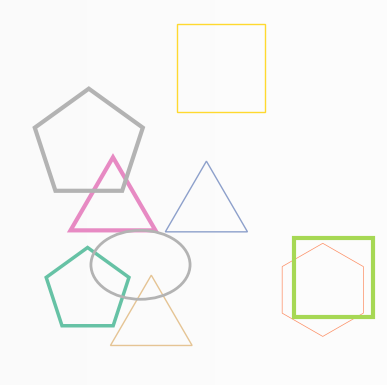[{"shape": "pentagon", "thickness": 2.5, "radius": 0.56, "center": [0.226, 0.245]}, {"shape": "hexagon", "thickness": 0.5, "radius": 0.6, "center": [0.833, 0.247]}, {"shape": "triangle", "thickness": 1, "radius": 0.61, "center": [0.533, 0.459]}, {"shape": "triangle", "thickness": 3, "radius": 0.63, "center": [0.292, 0.465]}, {"shape": "square", "thickness": 3, "radius": 0.51, "center": [0.861, 0.279]}, {"shape": "square", "thickness": 1, "radius": 0.57, "center": [0.572, 0.823]}, {"shape": "triangle", "thickness": 1, "radius": 0.61, "center": [0.39, 0.164]}, {"shape": "pentagon", "thickness": 3, "radius": 0.73, "center": [0.229, 0.623]}, {"shape": "oval", "thickness": 2, "radius": 0.64, "center": [0.363, 0.312]}]